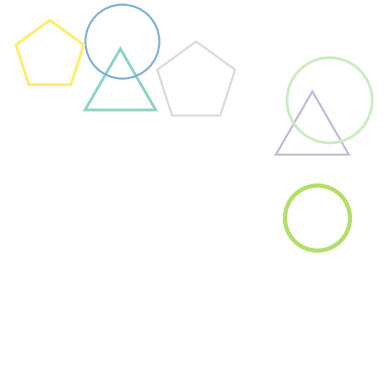[{"shape": "triangle", "thickness": 2, "radius": 0.53, "center": [0.313, 0.767]}, {"shape": "triangle", "thickness": 1.5, "radius": 0.55, "center": [0.811, 0.653]}, {"shape": "circle", "thickness": 1.5, "radius": 0.48, "center": [0.318, 0.892]}, {"shape": "circle", "thickness": 3, "radius": 0.42, "center": [0.825, 0.434]}, {"shape": "pentagon", "thickness": 1.5, "radius": 0.53, "center": [0.51, 0.786]}, {"shape": "circle", "thickness": 2, "radius": 0.55, "center": [0.856, 0.74]}, {"shape": "pentagon", "thickness": 2, "radius": 0.46, "center": [0.13, 0.855]}]